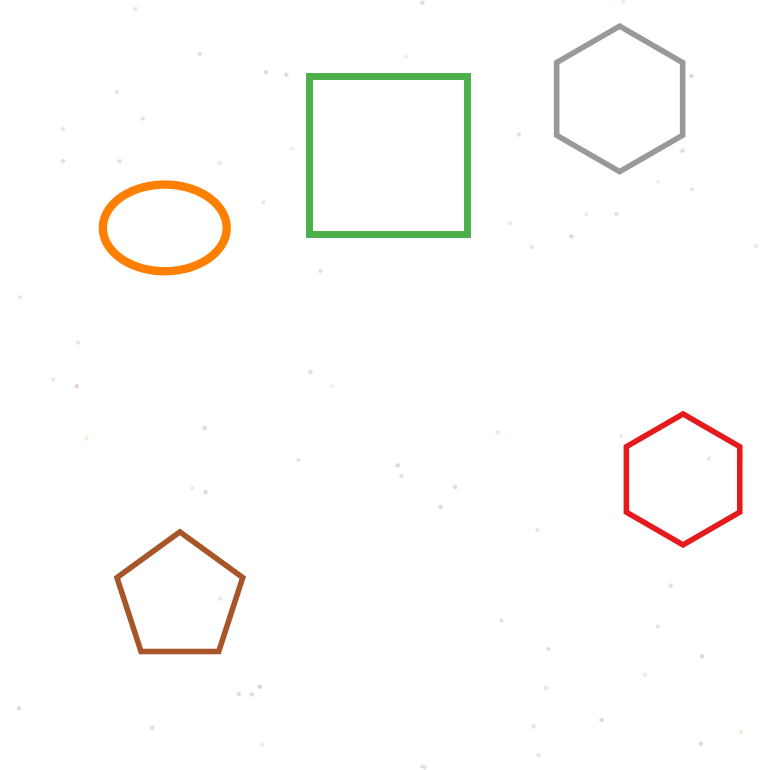[{"shape": "hexagon", "thickness": 2, "radius": 0.43, "center": [0.887, 0.377]}, {"shape": "square", "thickness": 2.5, "radius": 0.51, "center": [0.503, 0.799]}, {"shape": "oval", "thickness": 3, "radius": 0.4, "center": [0.214, 0.704]}, {"shape": "pentagon", "thickness": 2, "radius": 0.43, "center": [0.234, 0.223]}, {"shape": "hexagon", "thickness": 2, "radius": 0.47, "center": [0.805, 0.872]}]